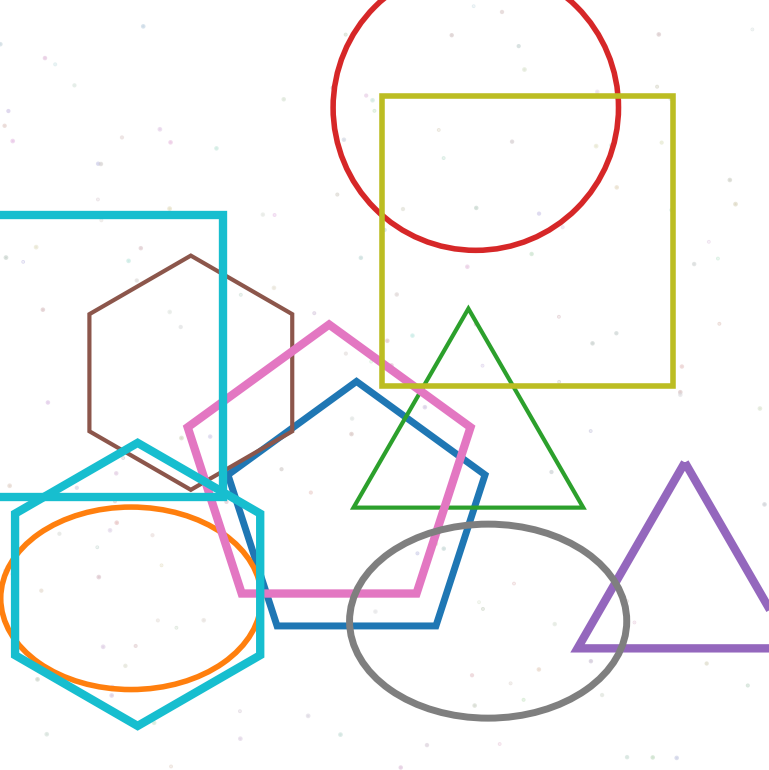[{"shape": "pentagon", "thickness": 2.5, "radius": 0.88, "center": [0.463, 0.329]}, {"shape": "oval", "thickness": 2, "radius": 0.85, "center": [0.17, 0.223]}, {"shape": "triangle", "thickness": 1.5, "radius": 0.86, "center": [0.608, 0.427]}, {"shape": "circle", "thickness": 2, "radius": 0.93, "center": [0.618, 0.86]}, {"shape": "triangle", "thickness": 3, "radius": 0.8, "center": [0.889, 0.238]}, {"shape": "hexagon", "thickness": 1.5, "radius": 0.76, "center": [0.248, 0.516]}, {"shape": "pentagon", "thickness": 3, "radius": 0.97, "center": [0.427, 0.385]}, {"shape": "oval", "thickness": 2.5, "radius": 0.9, "center": [0.634, 0.193]}, {"shape": "square", "thickness": 2, "radius": 0.94, "center": [0.685, 0.687]}, {"shape": "hexagon", "thickness": 3, "radius": 0.92, "center": [0.179, 0.241]}, {"shape": "square", "thickness": 3, "radius": 0.91, "center": [0.107, 0.538]}]